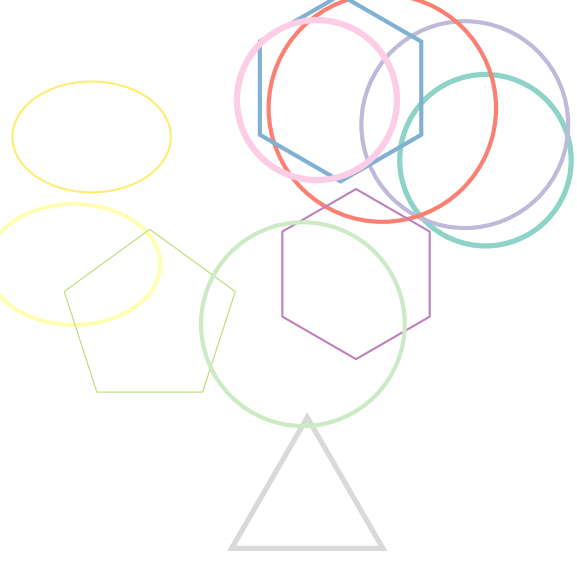[{"shape": "circle", "thickness": 2.5, "radius": 0.74, "center": [0.841, 0.722]}, {"shape": "oval", "thickness": 2, "radius": 0.75, "center": [0.128, 0.541]}, {"shape": "circle", "thickness": 2, "radius": 0.9, "center": [0.805, 0.783]}, {"shape": "circle", "thickness": 2, "radius": 0.98, "center": [0.662, 0.812]}, {"shape": "hexagon", "thickness": 2, "radius": 0.81, "center": [0.59, 0.846]}, {"shape": "pentagon", "thickness": 0.5, "radius": 0.78, "center": [0.259, 0.446]}, {"shape": "circle", "thickness": 3, "radius": 0.69, "center": [0.549, 0.826]}, {"shape": "triangle", "thickness": 2.5, "radius": 0.76, "center": [0.532, 0.125]}, {"shape": "hexagon", "thickness": 1, "radius": 0.74, "center": [0.616, 0.525]}, {"shape": "circle", "thickness": 2, "radius": 0.88, "center": [0.524, 0.438]}, {"shape": "oval", "thickness": 1, "radius": 0.69, "center": [0.159, 0.762]}]